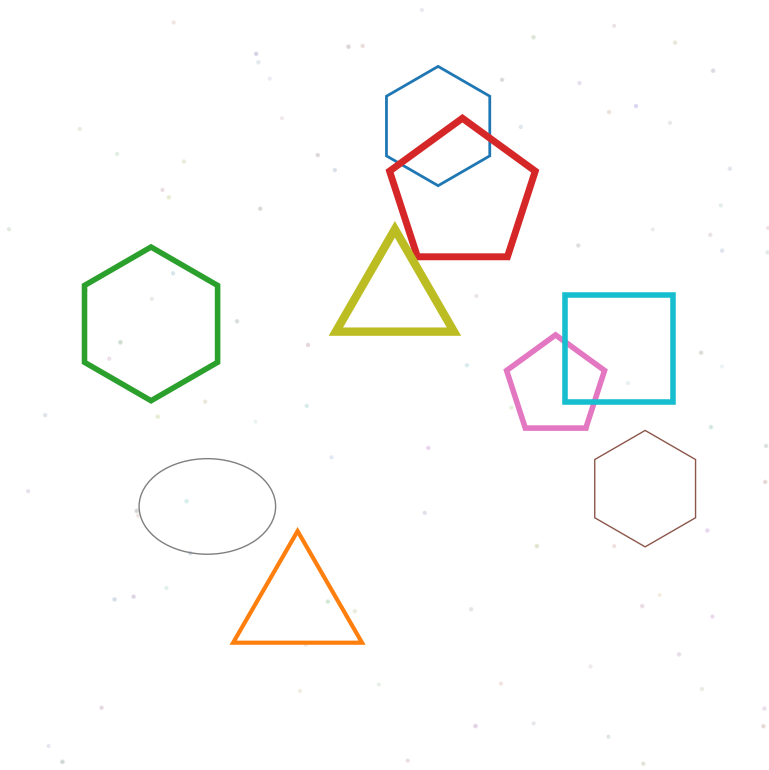[{"shape": "hexagon", "thickness": 1, "radius": 0.39, "center": [0.569, 0.836]}, {"shape": "triangle", "thickness": 1.5, "radius": 0.48, "center": [0.386, 0.214]}, {"shape": "hexagon", "thickness": 2, "radius": 0.5, "center": [0.196, 0.579]}, {"shape": "pentagon", "thickness": 2.5, "radius": 0.5, "center": [0.601, 0.747]}, {"shape": "hexagon", "thickness": 0.5, "radius": 0.38, "center": [0.838, 0.365]}, {"shape": "pentagon", "thickness": 2, "radius": 0.33, "center": [0.722, 0.498]}, {"shape": "oval", "thickness": 0.5, "radius": 0.44, "center": [0.269, 0.342]}, {"shape": "triangle", "thickness": 3, "radius": 0.44, "center": [0.513, 0.614]}, {"shape": "square", "thickness": 2, "radius": 0.35, "center": [0.804, 0.547]}]